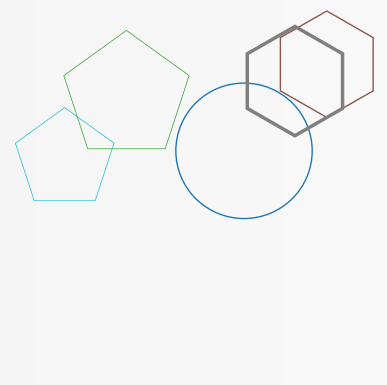[{"shape": "circle", "thickness": 1, "radius": 0.88, "center": [0.63, 0.608]}, {"shape": "pentagon", "thickness": 0.5, "radius": 0.85, "center": [0.326, 0.751]}, {"shape": "hexagon", "thickness": 1, "radius": 0.69, "center": [0.843, 0.833]}, {"shape": "hexagon", "thickness": 2.5, "radius": 0.71, "center": [0.761, 0.789]}, {"shape": "pentagon", "thickness": 0.5, "radius": 0.67, "center": [0.167, 0.587]}]